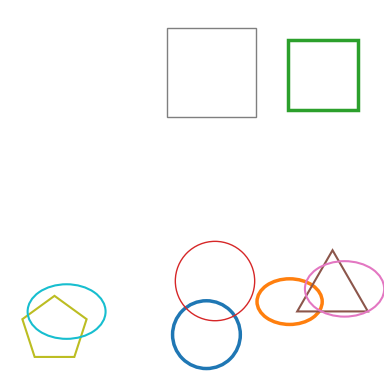[{"shape": "circle", "thickness": 2.5, "radius": 0.44, "center": [0.536, 0.131]}, {"shape": "oval", "thickness": 2.5, "radius": 0.42, "center": [0.752, 0.217]}, {"shape": "square", "thickness": 2.5, "radius": 0.46, "center": [0.84, 0.806]}, {"shape": "circle", "thickness": 1, "radius": 0.52, "center": [0.558, 0.27]}, {"shape": "triangle", "thickness": 1.5, "radius": 0.53, "center": [0.864, 0.244]}, {"shape": "oval", "thickness": 1.5, "radius": 0.51, "center": [0.895, 0.25]}, {"shape": "square", "thickness": 1, "radius": 0.58, "center": [0.549, 0.811]}, {"shape": "pentagon", "thickness": 1.5, "radius": 0.44, "center": [0.142, 0.144]}, {"shape": "oval", "thickness": 1.5, "radius": 0.51, "center": [0.173, 0.191]}]